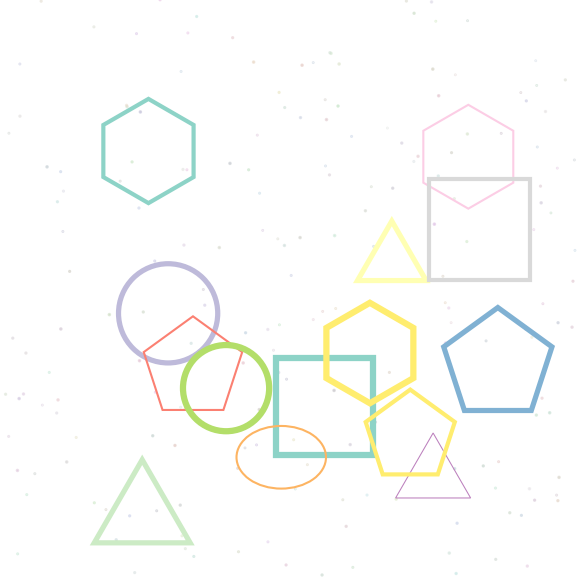[{"shape": "square", "thickness": 3, "radius": 0.42, "center": [0.562, 0.295]}, {"shape": "hexagon", "thickness": 2, "radius": 0.45, "center": [0.257, 0.738]}, {"shape": "triangle", "thickness": 2.5, "radius": 0.34, "center": [0.678, 0.548]}, {"shape": "circle", "thickness": 2.5, "radius": 0.43, "center": [0.291, 0.457]}, {"shape": "pentagon", "thickness": 1, "radius": 0.45, "center": [0.334, 0.362]}, {"shape": "pentagon", "thickness": 2.5, "radius": 0.49, "center": [0.862, 0.368]}, {"shape": "oval", "thickness": 1, "radius": 0.39, "center": [0.487, 0.207]}, {"shape": "circle", "thickness": 3, "radius": 0.37, "center": [0.391, 0.327]}, {"shape": "hexagon", "thickness": 1, "radius": 0.45, "center": [0.811, 0.728]}, {"shape": "square", "thickness": 2, "radius": 0.44, "center": [0.83, 0.602]}, {"shape": "triangle", "thickness": 0.5, "radius": 0.38, "center": [0.75, 0.174]}, {"shape": "triangle", "thickness": 2.5, "radius": 0.48, "center": [0.246, 0.107]}, {"shape": "pentagon", "thickness": 2, "radius": 0.41, "center": [0.71, 0.243]}, {"shape": "hexagon", "thickness": 3, "radius": 0.43, "center": [0.64, 0.388]}]